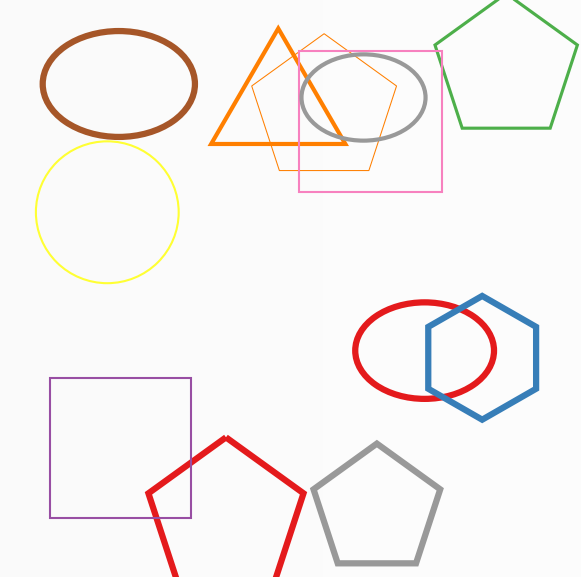[{"shape": "oval", "thickness": 3, "radius": 0.6, "center": [0.731, 0.392]}, {"shape": "pentagon", "thickness": 3, "radius": 0.7, "center": [0.389, 0.102]}, {"shape": "hexagon", "thickness": 3, "radius": 0.54, "center": [0.83, 0.38]}, {"shape": "pentagon", "thickness": 1.5, "radius": 0.64, "center": [0.871, 0.881]}, {"shape": "square", "thickness": 1, "radius": 0.61, "center": [0.208, 0.224]}, {"shape": "triangle", "thickness": 2, "radius": 0.67, "center": [0.479, 0.816]}, {"shape": "pentagon", "thickness": 0.5, "radius": 0.65, "center": [0.558, 0.81]}, {"shape": "circle", "thickness": 1, "radius": 0.61, "center": [0.185, 0.632]}, {"shape": "oval", "thickness": 3, "radius": 0.65, "center": [0.204, 0.854]}, {"shape": "square", "thickness": 1, "radius": 0.61, "center": [0.637, 0.789]}, {"shape": "oval", "thickness": 2, "radius": 0.53, "center": [0.625, 0.83]}, {"shape": "pentagon", "thickness": 3, "radius": 0.57, "center": [0.648, 0.116]}]